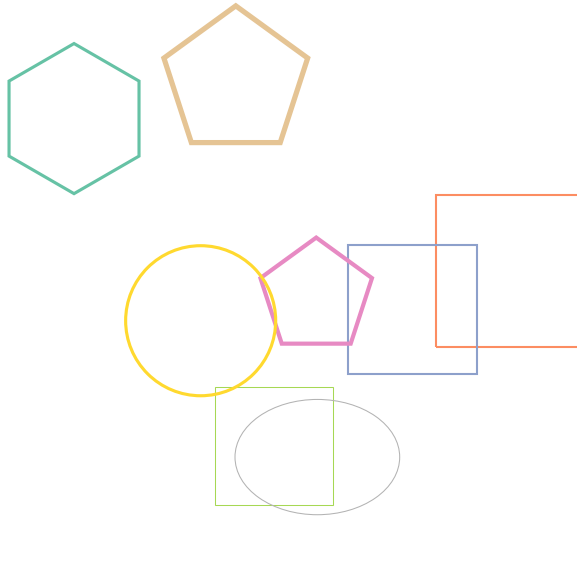[{"shape": "hexagon", "thickness": 1.5, "radius": 0.65, "center": [0.128, 0.794]}, {"shape": "square", "thickness": 1, "radius": 0.66, "center": [0.886, 0.53]}, {"shape": "square", "thickness": 1, "radius": 0.56, "center": [0.715, 0.463]}, {"shape": "pentagon", "thickness": 2, "radius": 0.51, "center": [0.548, 0.486]}, {"shape": "square", "thickness": 0.5, "radius": 0.51, "center": [0.475, 0.227]}, {"shape": "circle", "thickness": 1.5, "radius": 0.65, "center": [0.347, 0.444]}, {"shape": "pentagon", "thickness": 2.5, "radius": 0.65, "center": [0.408, 0.858]}, {"shape": "oval", "thickness": 0.5, "radius": 0.71, "center": [0.55, 0.208]}]